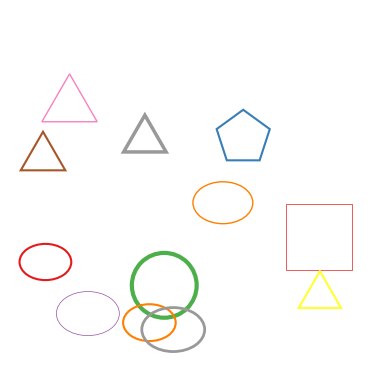[{"shape": "oval", "thickness": 1.5, "radius": 0.34, "center": [0.118, 0.32]}, {"shape": "square", "thickness": 0.5, "radius": 0.43, "center": [0.829, 0.385]}, {"shape": "pentagon", "thickness": 1.5, "radius": 0.36, "center": [0.632, 0.642]}, {"shape": "circle", "thickness": 3, "radius": 0.42, "center": [0.427, 0.259]}, {"shape": "oval", "thickness": 0.5, "radius": 0.41, "center": [0.228, 0.186]}, {"shape": "oval", "thickness": 1, "radius": 0.39, "center": [0.579, 0.473]}, {"shape": "oval", "thickness": 1.5, "radius": 0.34, "center": [0.388, 0.162]}, {"shape": "triangle", "thickness": 1.5, "radius": 0.32, "center": [0.831, 0.232]}, {"shape": "triangle", "thickness": 1.5, "radius": 0.33, "center": [0.112, 0.591]}, {"shape": "triangle", "thickness": 1, "radius": 0.41, "center": [0.181, 0.725]}, {"shape": "oval", "thickness": 2, "radius": 0.41, "center": [0.45, 0.144]}, {"shape": "triangle", "thickness": 2.5, "radius": 0.32, "center": [0.376, 0.637]}]